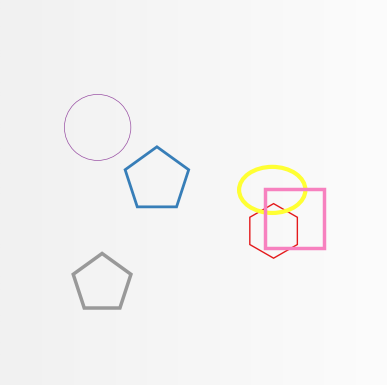[{"shape": "hexagon", "thickness": 1, "radius": 0.35, "center": [0.706, 0.4]}, {"shape": "pentagon", "thickness": 2, "radius": 0.43, "center": [0.405, 0.532]}, {"shape": "circle", "thickness": 0.5, "radius": 0.43, "center": [0.252, 0.669]}, {"shape": "oval", "thickness": 3, "radius": 0.43, "center": [0.703, 0.507]}, {"shape": "square", "thickness": 2.5, "radius": 0.38, "center": [0.76, 0.433]}, {"shape": "pentagon", "thickness": 2.5, "radius": 0.39, "center": [0.263, 0.263]}]